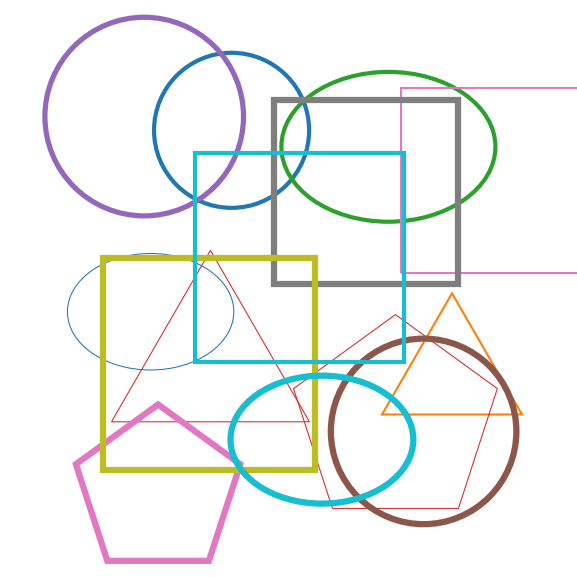[{"shape": "circle", "thickness": 2, "radius": 0.67, "center": [0.401, 0.773]}, {"shape": "oval", "thickness": 0.5, "radius": 0.72, "center": [0.261, 0.459]}, {"shape": "triangle", "thickness": 1, "radius": 0.7, "center": [0.783, 0.351]}, {"shape": "oval", "thickness": 2, "radius": 0.93, "center": [0.673, 0.745]}, {"shape": "pentagon", "thickness": 0.5, "radius": 0.93, "center": [0.685, 0.269]}, {"shape": "triangle", "thickness": 0.5, "radius": 0.99, "center": [0.364, 0.368]}, {"shape": "circle", "thickness": 2.5, "radius": 0.86, "center": [0.25, 0.797]}, {"shape": "circle", "thickness": 3, "radius": 0.8, "center": [0.734, 0.252]}, {"shape": "pentagon", "thickness": 3, "radius": 0.75, "center": [0.274, 0.149]}, {"shape": "square", "thickness": 1, "radius": 0.8, "center": [0.854, 0.686]}, {"shape": "square", "thickness": 3, "radius": 0.8, "center": [0.633, 0.667]}, {"shape": "square", "thickness": 3, "radius": 0.92, "center": [0.361, 0.369]}, {"shape": "square", "thickness": 2, "radius": 0.91, "center": [0.518, 0.553]}, {"shape": "oval", "thickness": 3, "radius": 0.79, "center": [0.557, 0.238]}]